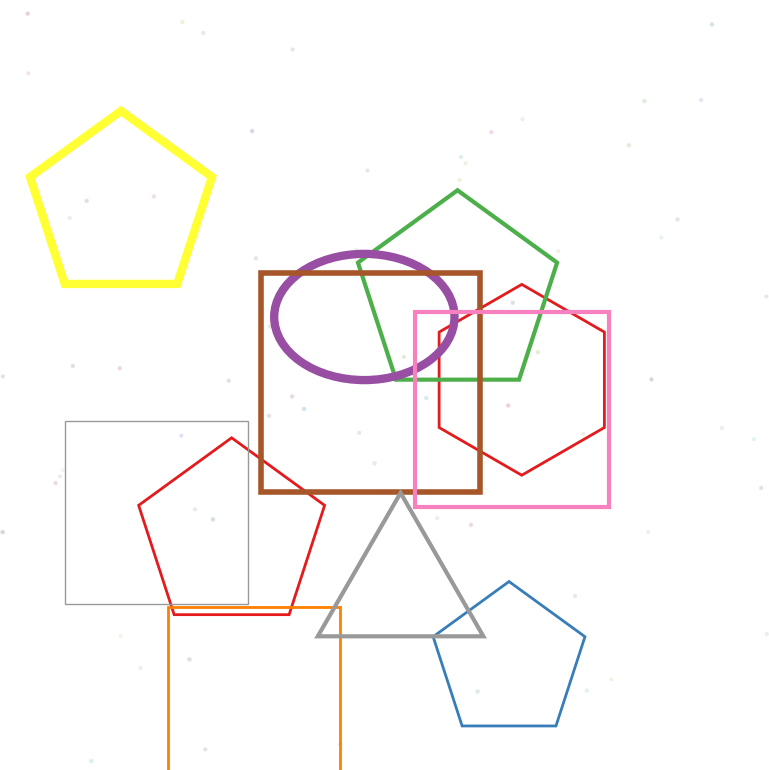[{"shape": "hexagon", "thickness": 1, "radius": 0.62, "center": [0.678, 0.507]}, {"shape": "pentagon", "thickness": 1, "radius": 0.63, "center": [0.301, 0.304]}, {"shape": "pentagon", "thickness": 1, "radius": 0.52, "center": [0.661, 0.141]}, {"shape": "pentagon", "thickness": 1.5, "radius": 0.68, "center": [0.594, 0.617]}, {"shape": "oval", "thickness": 3, "radius": 0.59, "center": [0.473, 0.588]}, {"shape": "square", "thickness": 1, "radius": 0.56, "center": [0.33, 0.1]}, {"shape": "pentagon", "thickness": 3, "radius": 0.62, "center": [0.157, 0.732]}, {"shape": "square", "thickness": 2, "radius": 0.71, "center": [0.481, 0.503]}, {"shape": "square", "thickness": 1.5, "radius": 0.63, "center": [0.665, 0.468]}, {"shape": "square", "thickness": 0.5, "radius": 0.59, "center": [0.204, 0.335]}, {"shape": "triangle", "thickness": 1.5, "radius": 0.62, "center": [0.52, 0.236]}]